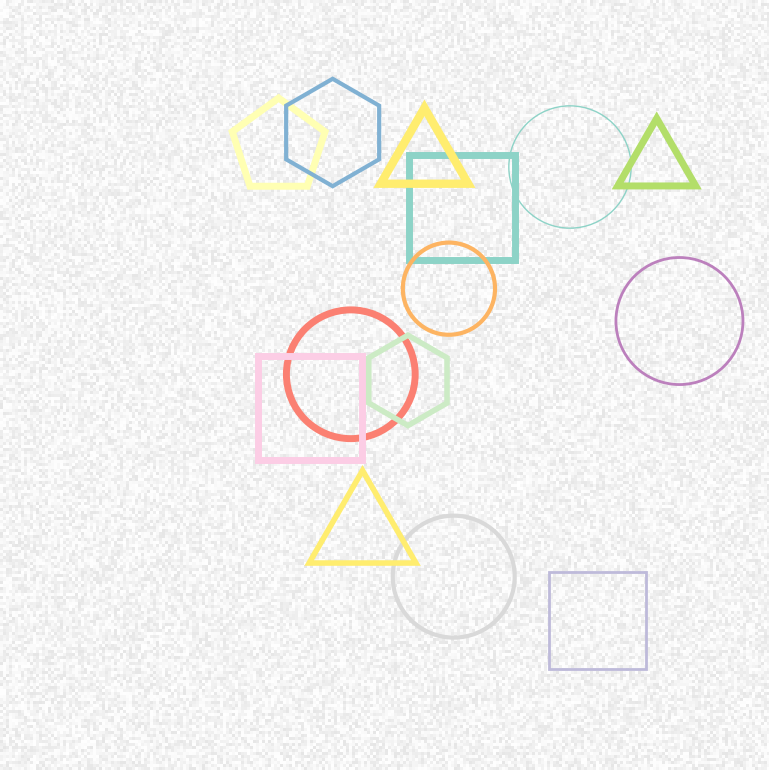[{"shape": "square", "thickness": 2.5, "radius": 0.34, "center": [0.6, 0.731]}, {"shape": "circle", "thickness": 0.5, "radius": 0.4, "center": [0.74, 0.783]}, {"shape": "pentagon", "thickness": 2.5, "radius": 0.32, "center": [0.362, 0.809]}, {"shape": "square", "thickness": 1, "radius": 0.32, "center": [0.776, 0.194]}, {"shape": "circle", "thickness": 2.5, "radius": 0.42, "center": [0.456, 0.514]}, {"shape": "hexagon", "thickness": 1.5, "radius": 0.35, "center": [0.432, 0.828]}, {"shape": "circle", "thickness": 1.5, "radius": 0.3, "center": [0.583, 0.625]}, {"shape": "triangle", "thickness": 2.5, "radius": 0.29, "center": [0.853, 0.788]}, {"shape": "square", "thickness": 2.5, "radius": 0.34, "center": [0.402, 0.47]}, {"shape": "circle", "thickness": 1.5, "radius": 0.4, "center": [0.589, 0.251]}, {"shape": "circle", "thickness": 1, "radius": 0.41, "center": [0.882, 0.583]}, {"shape": "hexagon", "thickness": 2, "radius": 0.29, "center": [0.53, 0.506]}, {"shape": "triangle", "thickness": 2, "radius": 0.4, "center": [0.471, 0.309]}, {"shape": "triangle", "thickness": 3, "radius": 0.33, "center": [0.551, 0.794]}]